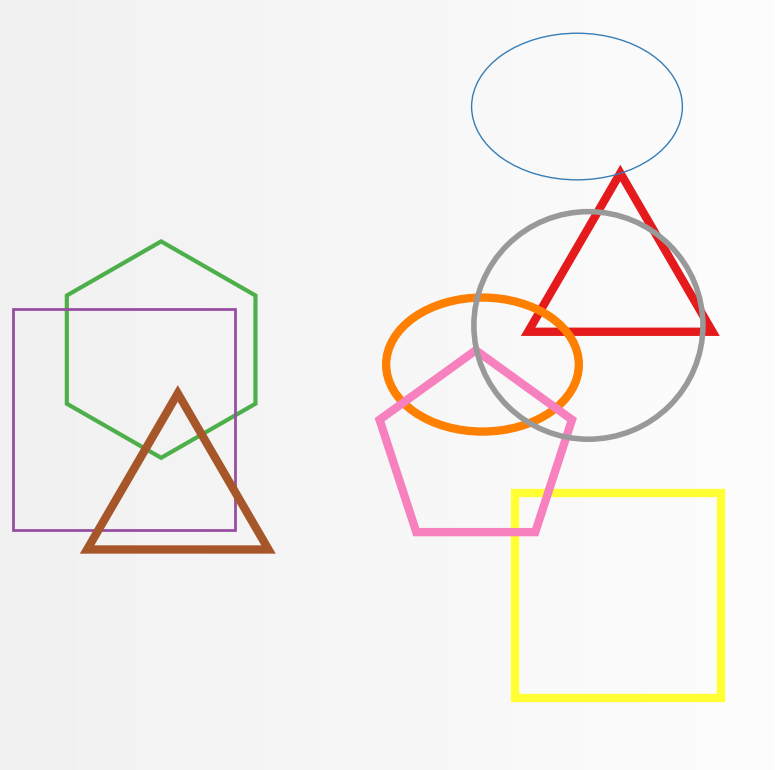[{"shape": "triangle", "thickness": 3, "radius": 0.69, "center": [0.8, 0.638]}, {"shape": "oval", "thickness": 0.5, "radius": 0.68, "center": [0.745, 0.862]}, {"shape": "hexagon", "thickness": 1.5, "radius": 0.7, "center": [0.208, 0.546]}, {"shape": "square", "thickness": 1, "radius": 0.72, "center": [0.16, 0.455]}, {"shape": "oval", "thickness": 3, "radius": 0.62, "center": [0.623, 0.527]}, {"shape": "square", "thickness": 3, "radius": 0.67, "center": [0.797, 0.226]}, {"shape": "triangle", "thickness": 3, "radius": 0.68, "center": [0.229, 0.354]}, {"shape": "pentagon", "thickness": 3, "radius": 0.65, "center": [0.614, 0.415]}, {"shape": "circle", "thickness": 2, "radius": 0.74, "center": [0.759, 0.577]}]